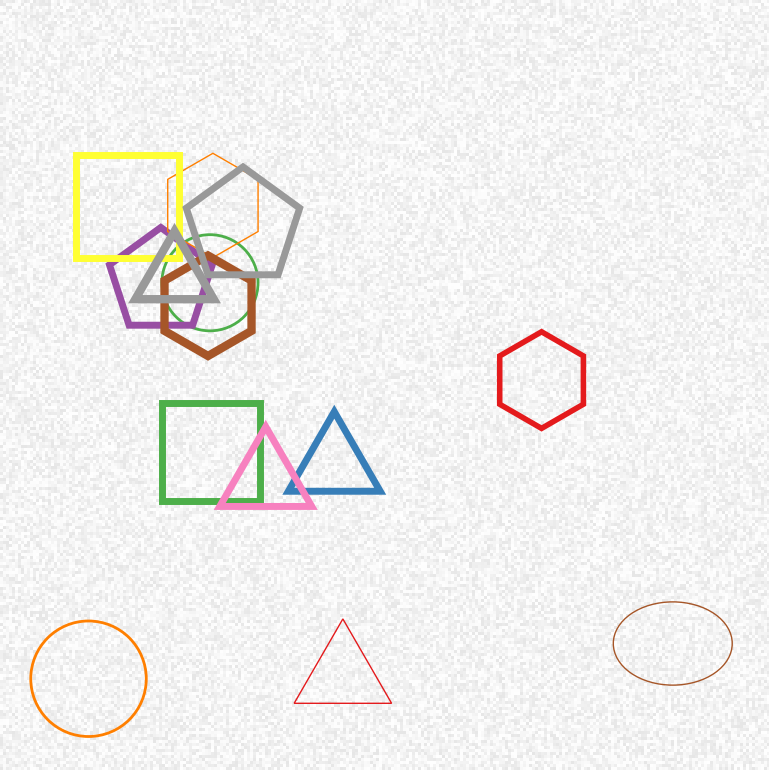[{"shape": "triangle", "thickness": 0.5, "radius": 0.37, "center": [0.445, 0.123]}, {"shape": "hexagon", "thickness": 2, "radius": 0.31, "center": [0.703, 0.506]}, {"shape": "triangle", "thickness": 2.5, "radius": 0.34, "center": [0.434, 0.396]}, {"shape": "square", "thickness": 2.5, "radius": 0.32, "center": [0.274, 0.413]}, {"shape": "circle", "thickness": 1, "radius": 0.31, "center": [0.273, 0.633]}, {"shape": "pentagon", "thickness": 2.5, "radius": 0.35, "center": [0.209, 0.634]}, {"shape": "hexagon", "thickness": 0.5, "radius": 0.34, "center": [0.276, 0.733]}, {"shape": "circle", "thickness": 1, "radius": 0.38, "center": [0.115, 0.119]}, {"shape": "square", "thickness": 2.5, "radius": 0.34, "center": [0.165, 0.732]}, {"shape": "hexagon", "thickness": 3, "radius": 0.33, "center": [0.27, 0.603]}, {"shape": "oval", "thickness": 0.5, "radius": 0.39, "center": [0.874, 0.164]}, {"shape": "triangle", "thickness": 2.5, "radius": 0.35, "center": [0.345, 0.377]}, {"shape": "triangle", "thickness": 3, "radius": 0.29, "center": [0.227, 0.641]}, {"shape": "pentagon", "thickness": 2.5, "radius": 0.39, "center": [0.316, 0.706]}]